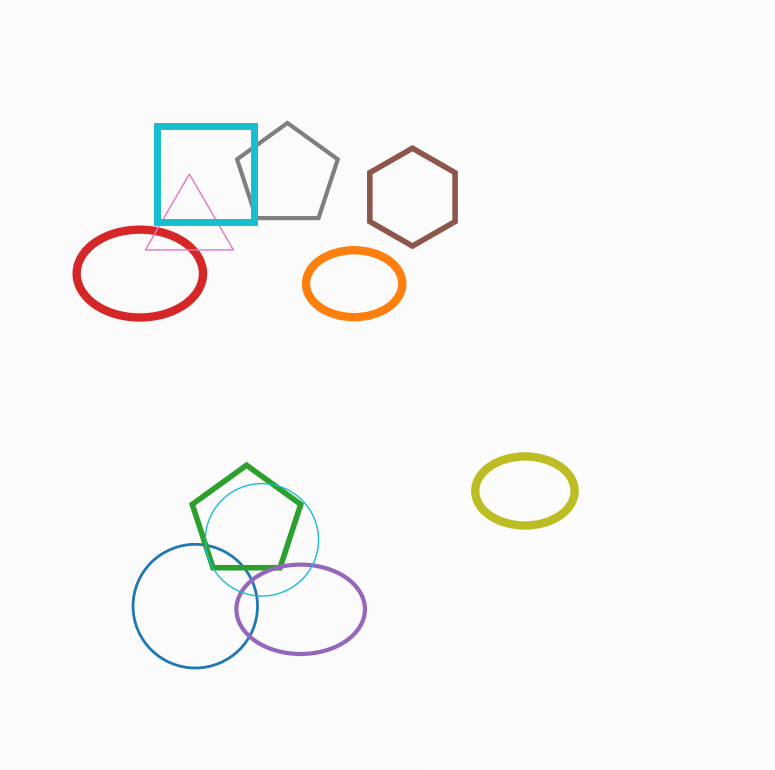[{"shape": "circle", "thickness": 1, "radius": 0.4, "center": [0.252, 0.213]}, {"shape": "oval", "thickness": 3, "radius": 0.31, "center": [0.457, 0.632]}, {"shape": "pentagon", "thickness": 2, "radius": 0.37, "center": [0.318, 0.322]}, {"shape": "oval", "thickness": 3, "radius": 0.41, "center": [0.18, 0.645]}, {"shape": "oval", "thickness": 1.5, "radius": 0.41, "center": [0.388, 0.209]}, {"shape": "hexagon", "thickness": 2, "radius": 0.32, "center": [0.532, 0.744]}, {"shape": "triangle", "thickness": 0.5, "radius": 0.33, "center": [0.244, 0.708]}, {"shape": "pentagon", "thickness": 1.5, "radius": 0.34, "center": [0.371, 0.772]}, {"shape": "oval", "thickness": 3, "radius": 0.32, "center": [0.677, 0.362]}, {"shape": "circle", "thickness": 0.5, "radius": 0.37, "center": [0.338, 0.299]}, {"shape": "square", "thickness": 2.5, "radius": 0.31, "center": [0.265, 0.774]}]